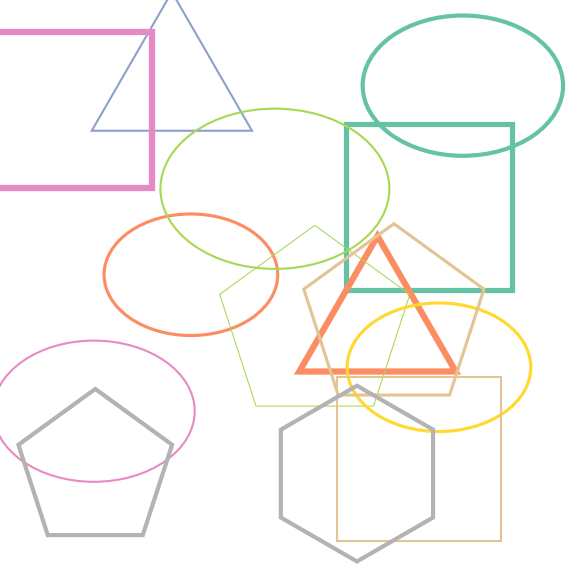[{"shape": "oval", "thickness": 2, "radius": 0.87, "center": [0.802, 0.851]}, {"shape": "square", "thickness": 2.5, "radius": 0.72, "center": [0.742, 0.641]}, {"shape": "triangle", "thickness": 3, "radius": 0.78, "center": [0.654, 0.434]}, {"shape": "oval", "thickness": 1.5, "radius": 0.75, "center": [0.331, 0.523]}, {"shape": "triangle", "thickness": 1, "radius": 0.8, "center": [0.298, 0.853]}, {"shape": "oval", "thickness": 1, "radius": 0.87, "center": [0.163, 0.287]}, {"shape": "square", "thickness": 3, "radius": 0.68, "center": [0.128, 0.808]}, {"shape": "oval", "thickness": 1, "radius": 0.99, "center": [0.476, 0.672]}, {"shape": "pentagon", "thickness": 0.5, "radius": 0.87, "center": [0.545, 0.436]}, {"shape": "oval", "thickness": 1.5, "radius": 0.8, "center": [0.76, 0.363]}, {"shape": "pentagon", "thickness": 1.5, "radius": 0.82, "center": [0.682, 0.448]}, {"shape": "square", "thickness": 1, "radius": 0.71, "center": [0.726, 0.204]}, {"shape": "pentagon", "thickness": 2, "radius": 0.7, "center": [0.165, 0.186]}, {"shape": "hexagon", "thickness": 2, "radius": 0.76, "center": [0.618, 0.179]}]